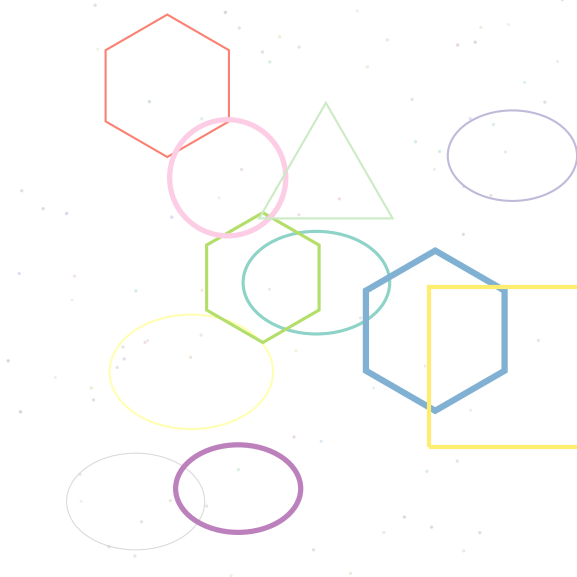[{"shape": "oval", "thickness": 1.5, "radius": 0.63, "center": [0.548, 0.51]}, {"shape": "oval", "thickness": 1, "radius": 0.71, "center": [0.331, 0.355]}, {"shape": "oval", "thickness": 1, "radius": 0.56, "center": [0.887, 0.73]}, {"shape": "hexagon", "thickness": 1, "radius": 0.62, "center": [0.29, 0.851]}, {"shape": "hexagon", "thickness": 3, "radius": 0.69, "center": [0.754, 0.427]}, {"shape": "hexagon", "thickness": 1.5, "radius": 0.56, "center": [0.455, 0.518]}, {"shape": "circle", "thickness": 2.5, "radius": 0.5, "center": [0.394, 0.691]}, {"shape": "oval", "thickness": 0.5, "radius": 0.6, "center": [0.235, 0.131]}, {"shape": "oval", "thickness": 2.5, "radius": 0.54, "center": [0.412, 0.153]}, {"shape": "triangle", "thickness": 1, "radius": 0.67, "center": [0.564, 0.688]}, {"shape": "square", "thickness": 2, "radius": 0.7, "center": [0.883, 0.364]}]